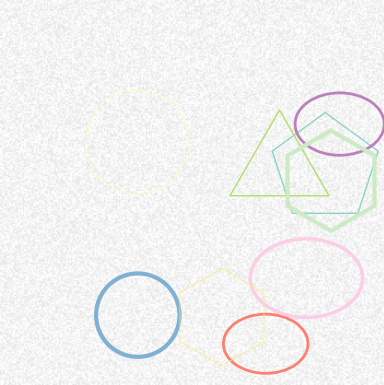[{"shape": "pentagon", "thickness": 1, "radius": 0.72, "center": [0.845, 0.563]}, {"shape": "circle", "thickness": 0.5, "radius": 0.67, "center": [0.356, 0.632]}, {"shape": "oval", "thickness": 2, "radius": 0.55, "center": [0.69, 0.107]}, {"shape": "circle", "thickness": 3, "radius": 0.54, "center": [0.358, 0.181]}, {"shape": "triangle", "thickness": 1, "radius": 0.74, "center": [0.726, 0.566]}, {"shape": "oval", "thickness": 2.5, "radius": 0.73, "center": [0.796, 0.278]}, {"shape": "oval", "thickness": 2, "radius": 0.58, "center": [0.882, 0.678]}, {"shape": "hexagon", "thickness": 3, "radius": 0.65, "center": [0.86, 0.531]}, {"shape": "hexagon", "thickness": 0.5, "radius": 0.63, "center": [0.577, 0.176]}]